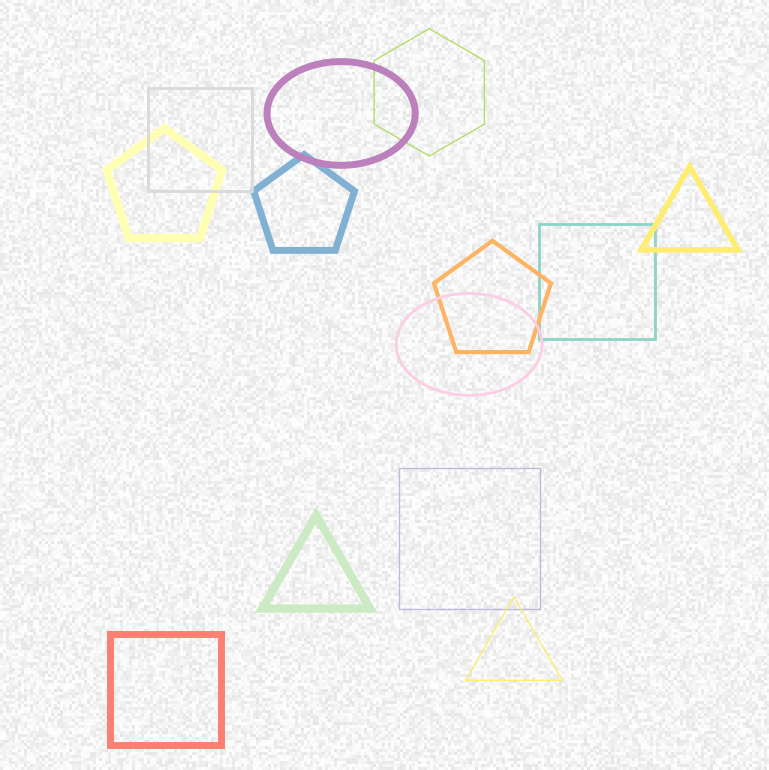[{"shape": "square", "thickness": 1, "radius": 0.38, "center": [0.775, 0.634]}, {"shape": "pentagon", "thickness": 3, "radius": 0.39, "center": [0.214, 0.755]}, {"shape": "square", "thickness": 0.5, "radius": 0.46, "center": [0.609, 0.301]}, {"shape": "square", "thickness": 2.5, "radius": 0.36, "center": [0.215, 0.105]}, {"shape": "pentagon", "thickness": 2.5, "radius": 0.34, "center": [0.395, 0.731]}, {"shape": "pentagon", "thickness": 1.5, "radius": 0.4, "center": [0.64, 0.607]}, {"shape": "hexagon", "thickness": 0.5, "radius": 0.41, "center": [0.558, 0.88]}, {"shape": "oval", "thickness": 1, "radius": 0.47, "center": [0.609, 0.553]}, {"shape": "square", "thickness": 1, "radius": 0.34, "center": [0.26, 0.819]}, {"shape": "oval", "thickness": 2.5, "radius": 0.48, "center": [0.443, 0.853]}, {"shape": "triangle", "thickness": 3, "radius": 0.4, "center": [0.411, 0.25]}, {"shape": "triangle", "thickness": 0.5, "radius": 0.36, "center": [0.667, 0.153]}, {"shape": "triangle", "thickness": 2, "radius": 0.36, "center": [0.896, 0.712]}]